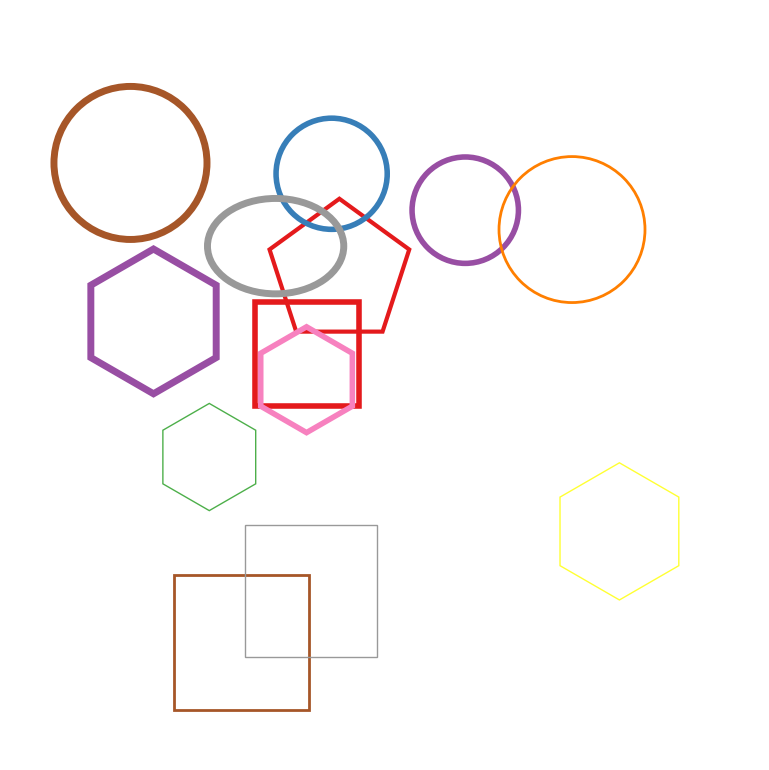[{"shape": "square", "thickness": 2, "radius": 0.34, "center": [0.398, 0.54]}, {"shape": "pentagon", "thickness": 1.5, "radius": 0.48, "center": [0.441, 0.646]}, {"shape": "circle", "thickness": 2, "radius": 0.36, "center": [0.431, 0.774]}, {"shape": "hexagon", "thickness": 0.5, "radius": 0.35, "center": [0.272, 0.406]}, {"shape": "circle", "thickness": 2, "radius": 0.35, "center": [0.604, 0.727]}, {"shape": "hexagon", "thickness": 2.5, "radius": 0.47, "center": [0.199, 0.583]}, {"shape": "circle", "thickness": 1, "radius": 0.47, "center": [0.743, 0.702]}, {"shape": "hexagon", "thickness": 0.5, "radius": 0.45, "center": [0.804, 0.31]}, {"shape": "square", "thickness": 1, "radius": 0.44, "center": [0.314, 0.166]}, {"shape": "circle", "thickness": 2.5, "radius": 0.5, "center": [0.169, 0.788]}, {"shape": "hexagon", "thickness": 2, "radius": 0.34, "center": [0.398, 0.507]}, {"shape": "oval", "thickness": 2.5, "radius": 0.44, "center": [0.358, 0.68]}, {"shape": "square", "thickness": 0.5, "radius": 0.43, "center": [0.403, 0.233]}]